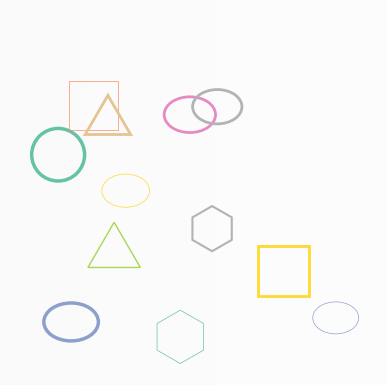[{"shape": "hexagon", "thickness": 0.5, "radius": 0.35, "center": [0.465, 0.125]}, {"shape": "circle", "thickness": 2.5, "radius": 0.34, "center": [0.15, 0.598]}, {"shape": "square", "thickness": 0.5, "radius": 0.32, "center": [0.242, 0.726]}, {"shape": "oval", "thickness": 0.5, "radius": 0.3, "center": [0.866, 0.174]}, {"shape": "oval", "thickness": 2.5, "radius": 0.35, "center": [0.184, 0.164]}, {"shape": "oval", "thickness": 2, "radius": 0.33, "center": [0.49, 0.702]}, {"shape": "triangle", "thickness": 1, "radius": 0.39, "center": [0.295, 0.344]}, {"shape": "square", "thickness": 2, "radius": 0.33, "center": [0.731, 0.296]}, {"shape": "oval", "thickness": 0.5, "radius": 0.31, "center": [0.324, 0.505]}, {"shape": "triangle", "thickness": 2, "radius": 0.34, "center": [0.278, 0.684]}, {"shape": "hexagon", "thickness": 1.5, "radius": 0.29, "center": [0.547, 0.406]}, {"shape": "oval", "thickness": 2, "radius": 0.32, "center": [0.561, 0.723]}]